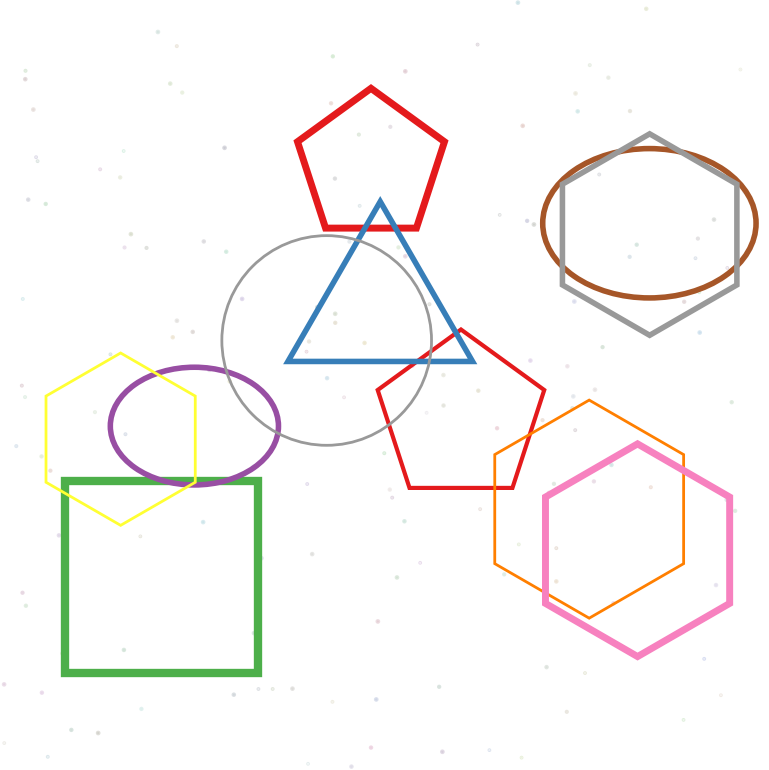[{"shape": "pentagon", "thickness": 2.5, "radius": 0.5, "center": [0.482, 0.785]}, {"shape": "pentagon", "thickness": 1.5, "radius": 0.57, "center": [0.599, 0.458]}, {"shape": "triangle", "thickness": 2, "radius": 0.69, "center": [0.494, 0.6]}, {"shape": "square", "thickness": 3, "radius": 0.63, "center": [0.21, 0.251]}, {"shape": "oval", "thickness": 2, "radius": 0.55, "center": [0.252, 0.447]}, {"shape": "hexagon", "thickness": 1, "radius": 0.71, "center": [0.765, 0.339]}, {"shape": "hexagon", "thickness": 1, "radius": 0.56, "center": [0.157, 0.43]}, {"shape": "oval", "thickness": 2, "radius": 0.69, "center": [0.843, 0.71]}, {"shape": "hexagon", "thickness": 2.5, "radius": 0.69, "center": [0.828, 0.285]}, {"shape": "circle", "thickness": 1, "radius": 0.68, "center": [0.424, 0.558]}, {"shape": "hexagon", "thickness": 2, "radius": 0.65, "center": [0.844, 0.695]}]